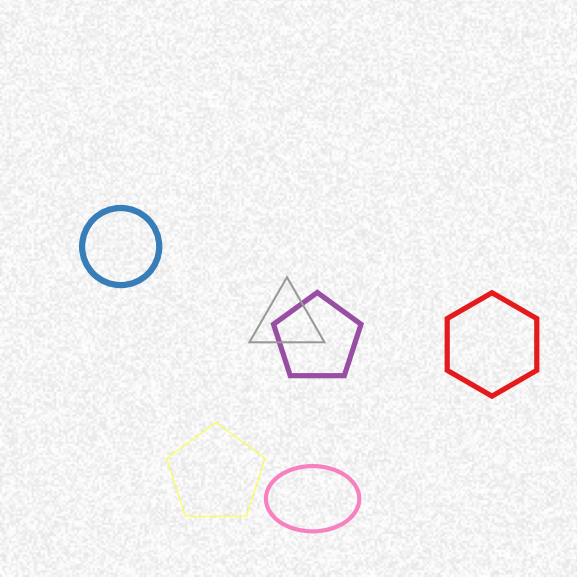[{"shape": "hexagon", "thickness": 2.5, "radius": 0.45, "center": [0.852, 0.403]}, {"shape": "circle", "thickness": 3, "radius": 0.33, "center": [0.209, 0.572]}, {"shape": "pentagon", "thickness": 2.5, "radius": 0.4, "center": [0.549, 0.413]}, {"shape": "pentagon", "thickness": 0.5, "radius": 0.45, "center": [0.374, 0.178]}, {"shape": "oval", "thickness": 2, "radius": 0.4, "center": [0.541, 0.136]}, {"shape": "triangle", "thickness": 1, "radius": 0.38, "center": [0.497, 0.444]}]